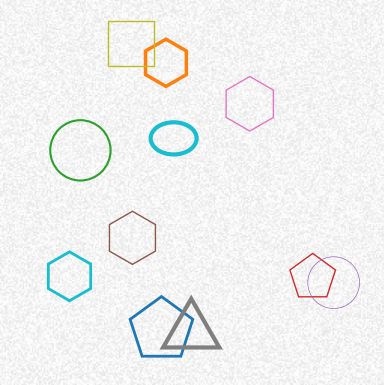[{"shape": "pentagon", "thickness": 2, "radius": 0.43, "center": [0.419, 0.144]}, {"shape": "hexagon", "thickness": 2.5, "radius": 0.31, "center": [0.431, 0.837]}, {"shape": "circle", "thickness": 1.5, "radius": 0.39, "center": [0.209, 0.609]}, {"shape": "pentagon", "thickness": 1, "radius": 0.31, "center": [0.812, 0.279]}, {"shape": "circle", "thickness": 0.5, "radius": 0.34, "center": [0.867, 0.266]}, {"shape": "hexagon", "thickness": 1, "radius": 0.34, "center": [0.344, 0.382]}, {"shape": "hexagon", "thickness": 1, "radius": 0.35, "center": [0.649, 0.73]}, {"shape": "triangle", "thickness": 3, "radius": 0.42, "center": [0.497, 0.14]}, {"shape": "square", "thickness": 1, "radius": 0.3, "center": [0.34, 0.887]}, {"shape": "oval", "thickness": 3, "radius": 0.3, "center": [0.451, 0.641]}, {"shape": "hexagon", "thickness": 2, "radius": 0.32, "center": [0.181, 0.282]}]